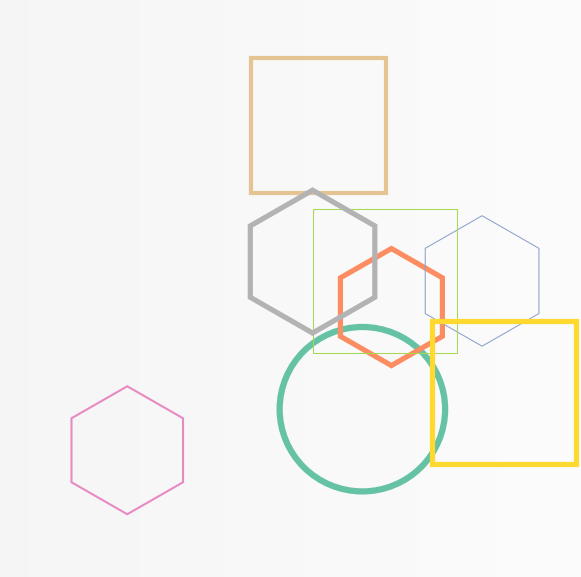[{"shape": "circle", "thickness": 3, "radius": 0.71, "center": [0.623, 0.291]}, {"shape": "hexagon", "thickness": 2.5, "radius": 0.51, "center": [0.673, 0.467]}, {"shape": "hexagon", "thickness": 0.5, "radius": 0.56, "center": [0.829, 0.513]}, {"shape": "hexagon", "thickness": 1, "radius": 0.55, "center": [0.219, 0.219]}, {"shape": "square", "thickness": 0.5, "radius": 0.62, "center": [0.662, 0.513]}, {"shape": "square", "thickness": 2.5, "radius": 0.62, "center": [0.867, 0.32]}, {"shape": "square", "thickness": 2, "radius": 0.58, "center": [0.548, 0.782]}, {"shape": "hexagon", "thickness": 2.5, "radius": 0.62, "center": [0.538, 0.546]}]